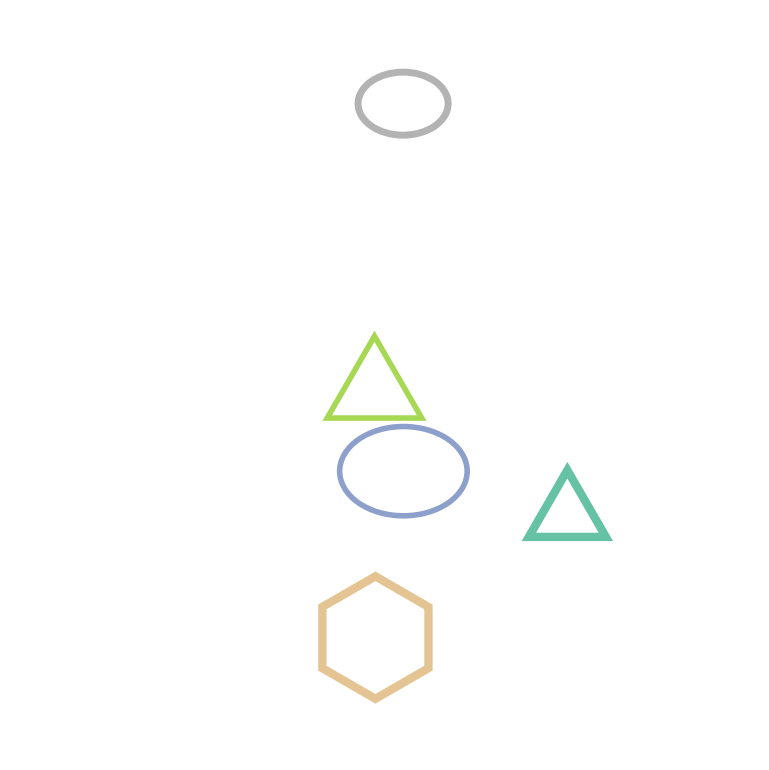[{"shape": "triangle", "thickness": 3, "radius": 0.29, "center": [0.737, 0.332]}, {"shape": "oval", "thickness": 2, "radius": 0.41, "center": [0.524, 0.388]}, {"shape": "triangle", "thickness": 2, "radius": 0.35, "center": [0.486, 0.493]}, {"shape": "hexagon", "thickness": 3, "radius": 0.4, "center": [0.488, 0.172]}, {"shape": "oval", "thickness": 2.5, "radius": 0.29, "center": [0.524, 0.865]}]